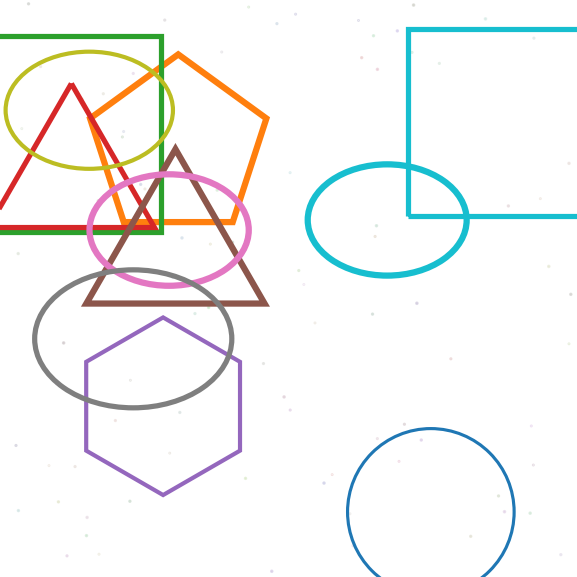[{"shape": "circle", "thickness": 1.5, "radius": 0.72, "center": [0.746, 0.113]}, {"shape": "pentagon", "thickness": 3, "radius": 0.8, "center": [0.309, 0.744]}, {"shape": "square", "thickness": 2.5, "radius": 0.85, "center": [0.11, 0.766]}, {"shape": "triangle", "thickness": 2.5, "radius": 0.83, "center": [0.124, 0.688]}, {"shape": "hexagon", "thickness": 2, "radius": 0.77, "center": [0.282, 0.296]}, {"shape": "triangle", "thickness": 3, "radius": 0.89, "center": [0.304, 0.563]}, {"shape": "oval", "thickness": 3, "radius": 0.69, "center": [0.293, 0.601]}, {"shape": "oval", "thickness": 2.5, "radius": 0.85, "center": [0.231, 0.412]}, {"shape": "oval", "thickness": 2, "radius": 0.72, "center": [0.155, 0.808]}, {"shape": "square", "thickness": 2.5, "radius": 0.81, "center": [0.869, 0.788]}, {"shape": "oval", "thickness": 3, "radius": 0.69, "center": [0.67, 0.618]}]